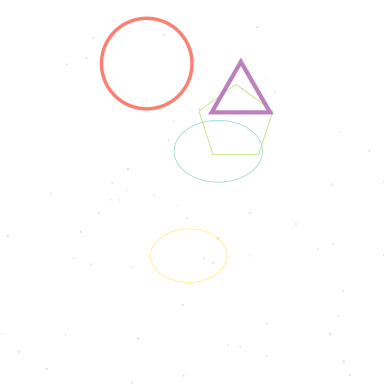[{"shape": "oval", "thickness": 0.5, "radius": 0.57, "center": [0.567, 0.607]}, {"shape": "circle", "thickness": 2.5, "radius": 0.59, "center": [0.381, 0.835]}, {"shape": "pentagon", "thickness": 0.5, "radius": 0.5, "center": [0.613, 0.68]}, {"shape": "triangle", "thickness": 3, "radius": 0.44, "center": [0.626, 0.752]}, {"shape": "oval", "thickness": 0.5, "radius": 0.5, "center": [0.49, 0.336]}]